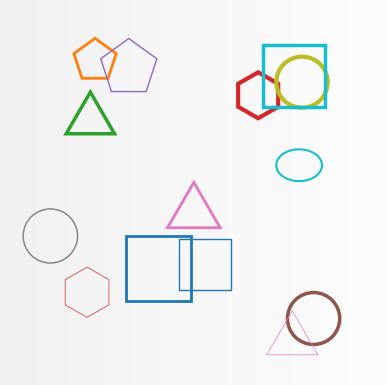[{"shape": "square", "thickness": 2, "radius": 0.42, "center": [0.408, 0.303]}, {"shape": "square", "thickness": 1, "radius": 0.33, "center": [0.53, 0.313]}, {"shape": "pentagon", "thickness": 2, "radius": 0.29, "center": [0.245, 0.843]}, {"shape": "triangle", "thickness": 2.5, "radius": 0.36, "center": [0.233, 0.689]}, {"shape": "hexagon", "thickness": 0.5, "radius": 0.33, "center": [0.225, 0.241]}, {"shape": "hexagon", "thickness": 3, "radius": 0.3, "center": [0.666, 0.753]}, {"shape": "pentagon", "thickness": 1, "radius": 0.38, "center": [0.332, 0.824]}, {"shape": "circle", "thickness": 2.5, "radius": 0.34, "center": [0.809, 0.173]}, {"shape": "triangle", "thickness": 2, "radius": 0.39, "center": [0.5, 0.448]}, {"shape": "triangle", "thickness": 0.5, "radius": 0.38, "center": [0.754, 0.116]}, {"shape": "circle", "thickness": 1, "radius": 0.35, "center": [0.13, 0.387]}, {"shape": "circle", "thickness": 3, "radius": 0.33, "center": [0.779, 0.787]}, {"shape": "square", "thickness": 2.5, "radius": 0.4, "center": [0.759, 0.803]}, {"shape": "oval", "thickness": 1.5, "radius": 0.3, "center": [0.772, 0.571]}]